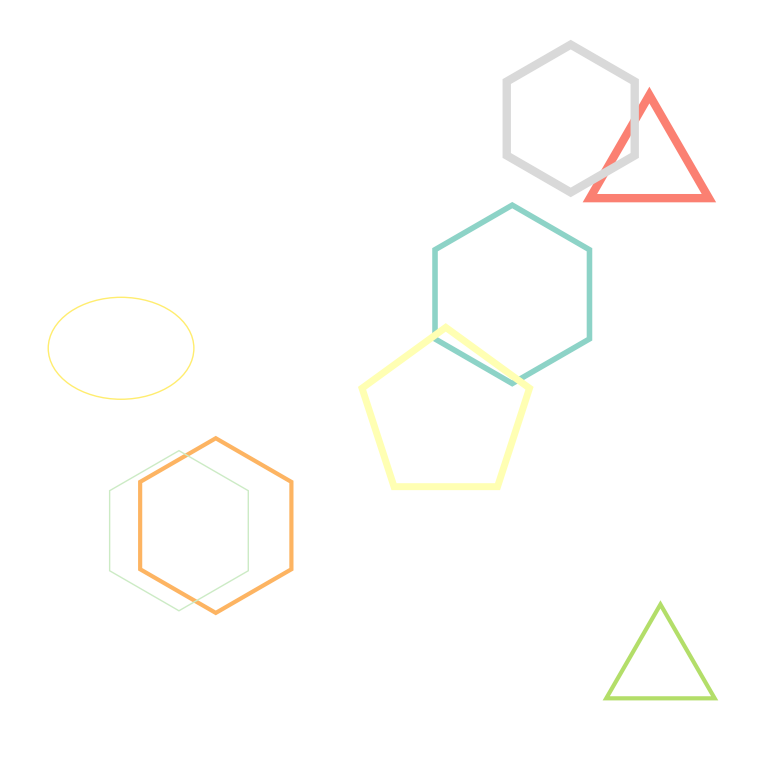[{"shape": "hexagon", "thickness": 2, "radius": 0.58, "center": [0.665, 0.618]}, {"shape": "pentagon", "thickness": 2.5, "radius": 0.57, "center": [0.579, 0.46]}, {"shape": "triangle", "thickness": 3, "radius": 0.45, "center": [0.843, 0.787]}, {"shape": "hexagon", "thickness": 1.5, "radius": 0.57, "center": [0.28, 0.317]}, {"shape": "triangle", "thickness": 1.5, "radius": 0.41, "center": [0.858, 0.134]}, {"shape": "hexagon", "thickness": 3, "radius": 0.48, "center": [0.741, 0.846]}, {"shape": "hexagon", "thickness": 0.5, "radius": 0.52, "center": [0.232, 0.311]}, {"shape": "oval", "thickness": 0.5, "radius": 0.47, "center": [0.157, 0.548]}]